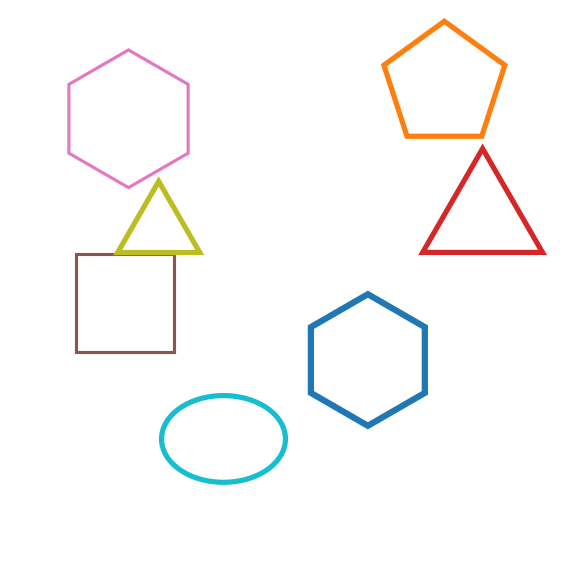[{"shape": "hexagon", "thickness": 3, "radius": 0.57, "center": [0.637, 0.376]}, {"shape": "pentagon", "thickness": 2.5, "radius": 0.55, "center": [0.769, 0.852]}, {"shape": "triangle", "thickness": 2.5, "radius": 0.6, "center": [0.836, 0.622]}, {"shape": "square", "thickness": 1.5, "radius": 0.43, "center": [0.216, 0.475]}, {"shape": "hexagon", "thickness": 1.5, "radius": 0.6, "center": [0.223, 0.793]}, {"shape": "triangle", "thickness": 2.5, "radius": 0.41, "center": [0.275, 0.603]}, {"shape": "oval", "thickness": 2.5, "radius": 0.54, "center": [0.387, 0.239]}]